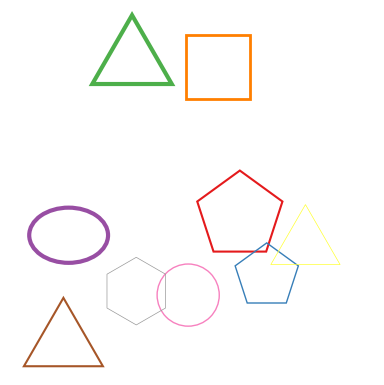[{"shape": "pentagon", "thickness": 1.5, "radius": 0.58, "center": [0.623, 0.441]}, {"shape": "pentagon", "thickness": 1, "radius": 0.43, "center": [0.693, 0.283]}, {"shape": "triangle", "thickness": 3, "radius": 0.6, "center": [0.343, 0.841]}, {"shape": "oval", "thickness": 3, "radius": 0.51, "center": [0.178, 0.389]}, {"shape": "square", "thickness": 2, "radius": 0.42, "center": [0.566, 0.825]}, {"shape": "triangle", "thickness": 0.5, "radius": 0.52, "center": [0.793, 0.365]}, {"shape": "triangle", "thickness": 1.5, "radius": 0.59, "center": [0.165, 0.108]}, {"shape": "circle", "thickness": 1, "radius": 0.4, "center": [0.489, 0.234]}, {"shape": "hexagon", "thickness": 0.5, "radius": 0.44, "center": [0.354, 0.244]}]